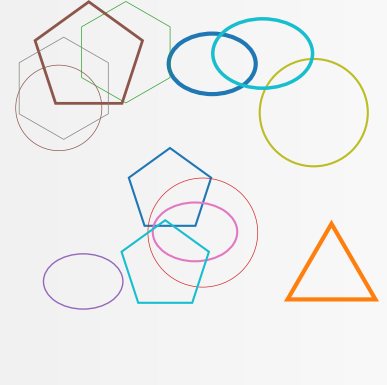[{"shape": "oval", "thickness": 3, "radius": 0.56, "center": [0.548, 0.834]}, {"shape": "pentagon", "thickness": 1.5, "radius": 0.56, "center": [0.439, 0.504]}, {"shape": "triangle", "thickness": 3, "radius": 0.65, "center": [0.855, 0.288]}, {"shape": "hexagon", "thickness": 0.5, "radius": 0.66, "center": [0.325, 0.864]}, {"shape": "circle", "thickness": 0.5, "radius": 0.71, "center": [0.523, 0.396]}, {"shape": "oval", "thickness": 1, "radius": 0.51, "center": [0.215, 0.269]}, {"shape": "circle", "thickness": 0.5, "radius": 0.56, "center": [0.152, 0.72]}, {"shape": "pentagon", "thickness": 2, "radius": 0.73, "center": [0.229, 0.85]}, {"shape": "oval", "thickness": 1.5, "radius": 0.55, "center": [0.503, 0.398]}, {"shape": "hexagon", "thickness": 0.5, "radius": 0.66, "center": [0.164, 0.771]}, {"shape": "circle", "thickness": 1.5, "radius": 0.7, "center": [0.81, 0.707]}, {"shape": "oval", "thickness": 2.5, "radius": 0.64, "center": [0.678, 0.861]}, {"shape": "pentagon", "thickness": 1.5, "radius": 0.59, "center": [0.426, 0.309]}]